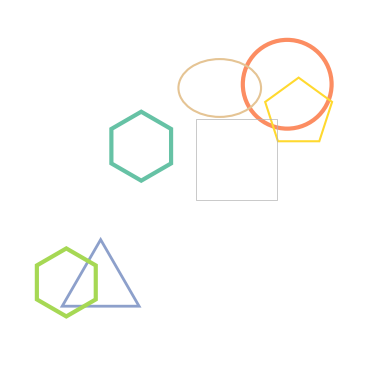[{"shape": "hexagon", "thickness": 3, "radius": 0.45, "center": [0.367, 0.62]}, {"shape": "circle", "thickness": 3, "radius": 0.58, "center": [0.746, 0.781]}, {"shape": "triangle", "thickness": 2, "radius": 0.58, "center": [0.261, 0.262]}, {"shape": "hexagon", "thickness": 3, "radius": 0.44, "center": [0.172, 0.266]}, {"shape": "pentagon", "thickness": 1.5, "radius": 0.46, "center": [0.776, 0.707]}, {"shape": "oval", "thickness": 1.5, "radius": 0.54, "center": [0.571, 0.771]}, {"shape": "square", "thickness": 0.5, "radius": 0.53, "center": [0.615, 0.586]}]